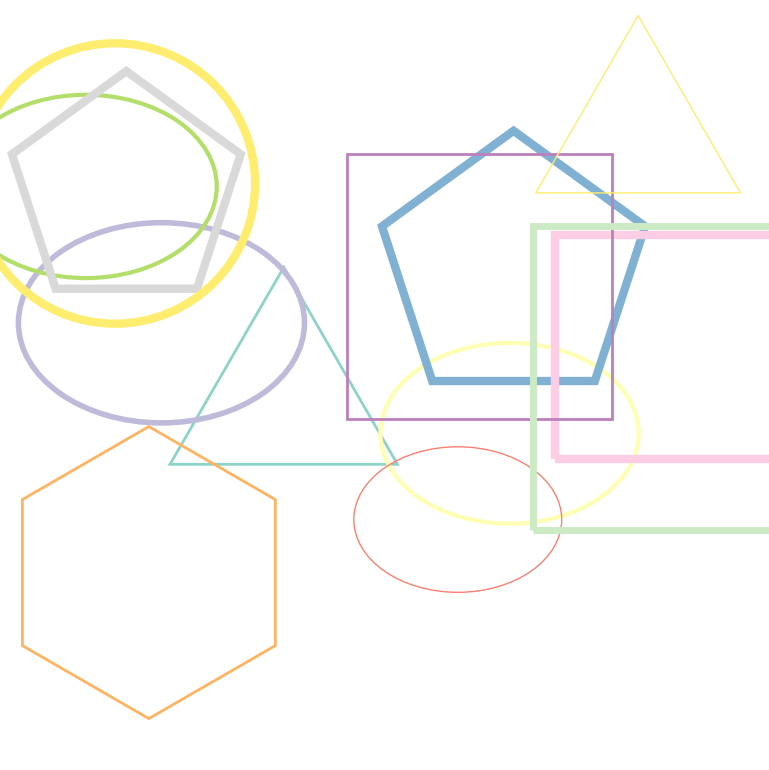[{"shape": "triangle", "thickness": 1, "radius": 0.85, "center": [0.368, 0.482]}, {"shape": "oval", "thickness": 1.5, "radius": 0.84, "center": [0.662, 0.437]}, {"shape": "oval", "thickness": 2, "radius": 0.93, "center": [0.21, 0.581]}, {"shape": "oval", "thickness": 0.5, "radius": 0.68, "center": [0.595, 0.325]}, {"shape": "pentagon", "thickness": 3, "radius": 0.9, "center": [0.667, 0.651]}, {"shape": "hexagon", "thickness": 1, "radius": 0.95, "center": [0.193, 0.256]}, {"shape": "oval", "thickness": 1.5, "radius": 0.85, "center": [0.111, 0.758]}, {"shape": "square", "thickness": 3, "radius": 0.72, "center": [0.866, 0.549]}, {"shape": "pentagon", "thickness": 3, "radius": 0.78, "center": [0.164, 0.751]}, {"shape": "square", "thickness": 1, "radius": 0.86, "center": [0.622, 0.628]}, {"shape": "square", "thickness": 2.5, "radius": 0.99, "center": [0.89, 0.509]}, {"shape": "triangle", "thickness": 0.5, "radius": 0.77, "center": [0.829, 0.826]}, {"shape": "circle", "thickness": 3, "radius": 0.91, "center": [0.149, 0.762]}]